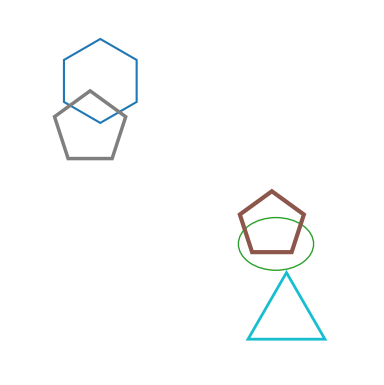[{"shape": "hexagon", "thickness": 1.5, "radius": 0.55, "center": [0.261, 0.79]}, {"shape": "oval", "thickness": 1, "radius": 0.49, "center": [0.717, 0.366]}, {"shape": "pentagon", "thickness": 3, "radius": 0.44, "center": [0.706, 0.416]}, {"shape": "pentagon", "thickness": 2.5, "radius": 0.49, "center": [0.234, 0.667]}, {"shape": "triangle", "thickness": 2, "radius": 0.58, "center": [0.744, 0.177]}]